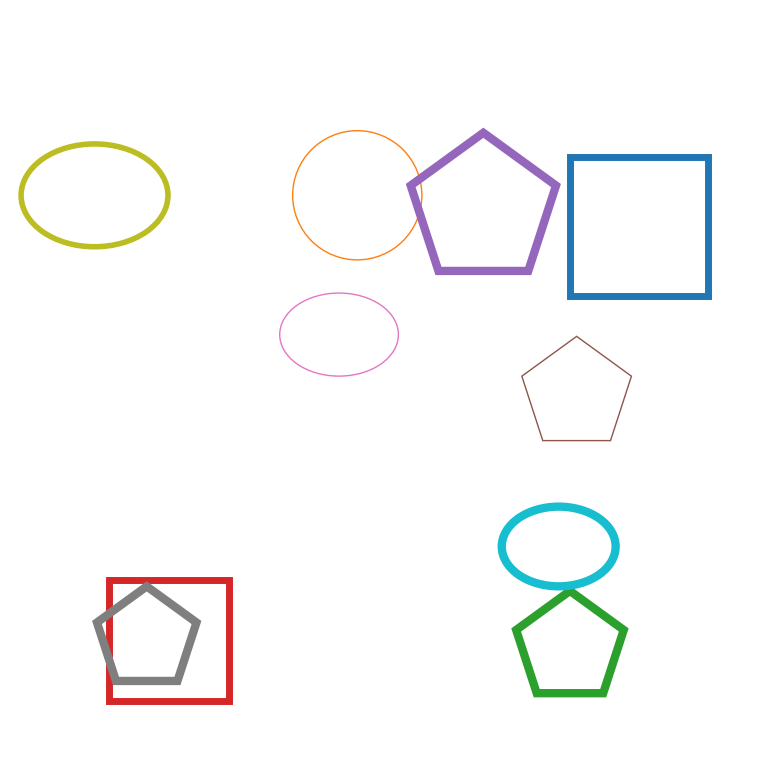[{"shape": "square", "thickness": 2.5, "radius": 0.45, "center": [0.83, 0.706]}, {"shape": "circle", "thickness": 0.5, "radius": 0.42, "center": [0.464, 0.746]}, {"shape": "pentagon", "thickness": 3, "radius": 0.37, "center": [0.74, 0.159]}, {"shape": "square", "thickness": 2.5, "radius": 0.39, "center": [0.219, 0.168]}, {"shape": "pentagon", "thickness": 3, "radius": 0.5, "center": [0.628, 0.728]}, {"shape": "pentagon", "thickness": 0.5, "radius": 0.37, "center": [0.749, 0.488]}, {"shape": "oval", "thickness": 0.5, "radius": 0.39, "center": [0.44, 0.565]}, {"shape": "pentagon", "thickness": 3, "radius": 0.34, "center": [0.191, 0.171]}, {"shape": "oval", "thickness": 2, "radius": 0.48, "center": [0.123, 0.746]}, {"shape": "oval", "thickness": 3, "radius": 0.37, "center": [0.726, 0.29]}]